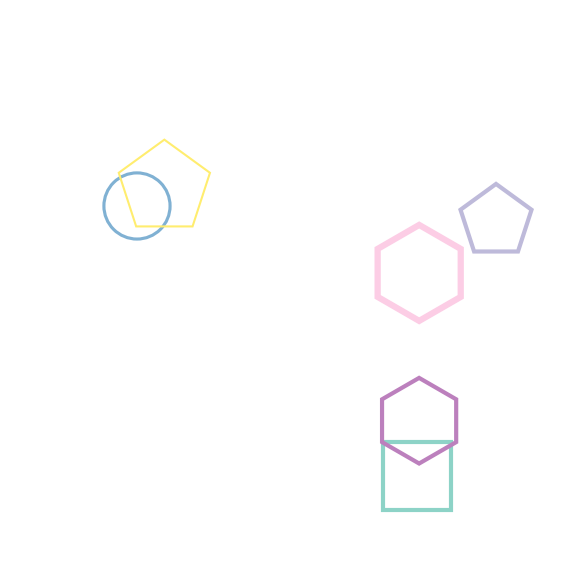[{"shape": "square", "thickness": 2, "radius": 0.29, "center": [0.722, 0.175]}, {"shape": "pentagon", "thickness": 2, "radius": 0.32, "center": [0.859, 0.616]}, {"shape": "circle", "thickness": 1.5, "radius": 0.29, "center": [0.237, 0.642]}, {"shape": "hexagon", "thickness": 3, "radius": 0.42, "center": [0.726, 0.527]}, {"shape": "hexagon", "thickness": 2, "radius": 0.37, "center": [0.726, 0.271]}, {"shape": "pentagon", "thickness": 1, "radius": 0.42, "center": [0.285, 0.674]}]